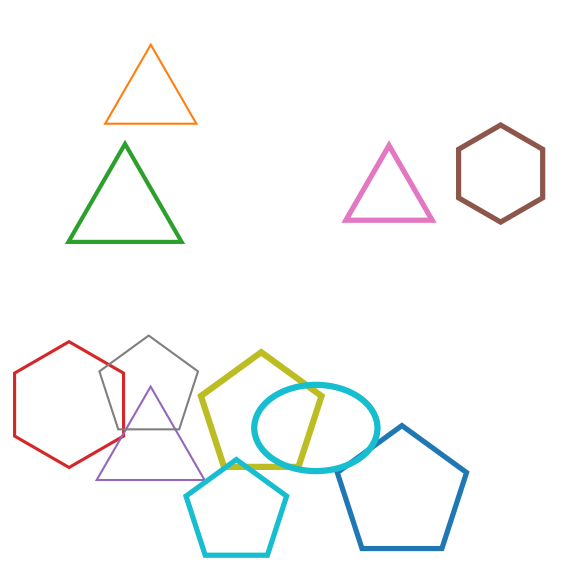[{"shape": "pentagon", "thickness": 2.5, "radius": 0.59, "center": [0.696, 0.144]}, {"shape": "triangle", "thickness": 1, "radius": 0.46, "center": [0.261, 0.831]}, {"shape": "triangle", "thickness": 2, "radius": 0.57, "center": [0.216, 0.637]}, {"shape": "hexagon", "thickness": 1.5, "radius": 0.54, "center": [0.12, 0.299]}, {"shape": "triangle", "thickness": 1, "radius": 0.54, "center": [0.261, 0.222]}, {"shape": "hexagon", "thickness": 2.5, "radius": 0.42, "center": [0.867, 0.699]}, {"shape": "triangle", "thickness": 2.5, "radius": 0.43, "center": [0.674, 0.661]}, {"shape": "pentagon", "thickness": 1, "radius": 0.45, "center": [0.257, 0.328]}, {"shape": "pentagon", "thickness": 3, "radius": 0.55, "center": [0.452, 0.279]}, {"shape": "pentagon", "thickness": 2.5, "radius": 0.46, "center": [0.409, 0.112]}, {"shape": "oval", "thickness": 3, "radius": 0.53, "center": [0.547, 0.258]}]